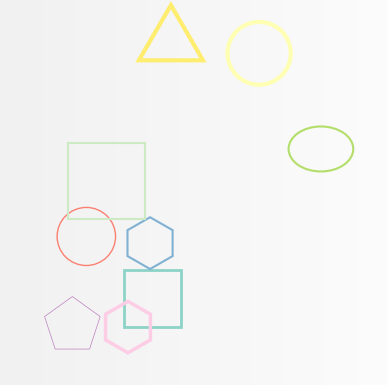[{"shape": "square", "thickness": 2, "radius": 0.37, "center": [0.393, 0.225]}, {"shape": "circle", "thickness": 3, "radius": 0.41, "center": [0.669, 0.862]}, {"shape": "circle", "thickness": 1, "radius": 0.38, "center": [0.223, 0.386]}, {"shape": "hexagon", "thickness": 1.5, "radius": 0.34, "center": [0.387, 0.369]}, {"shape": "oval", "thickness": 1.5, "radius": 0.42, "center": [0.828, 0.613]}, {"shape": "hexagon", "thickness": 2.5, "radius": 0.33, "center": [0.33, 0.15]}, {"shape": "pentagon", "thickness": 0.5, "radius": 0.38, "center": [0.187, 0.154]}, {"shape": "square", "thickness": 1.5, "radius": 0.5, "center": [0.274, 0.529]}, {"shape": "triangle", "thickness": 3, "radius": 0.48, "center": [0.441, 0.891]}]